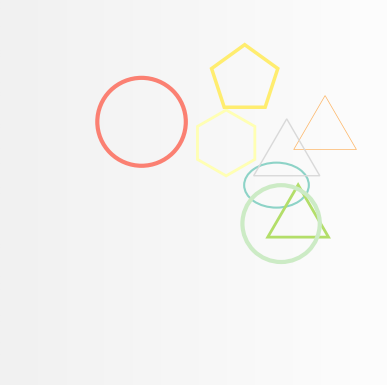[{"shape": "oval", "thickness": 1.5, "radius": 0.42, "center": [0.714, 0.519]}, {"shape": "hexagon", "thickness": 2, "radius": 0.43, "center": [0.584, 0.629]}, {"shape": "circle", "thickness": 3, "radius": 0.57, "center": [0.365, 0.684]}, {"shape": "triangle", "thickness": 0.5, "radius": 0.47, "center": [0.839, 0.658]}, {"shape": "triangle", "thickness": 2, "radius": 0.45, "center": [0.769, 0.429]}, {"shape": "triangle", "thickness": 1, "radius": 0.49, "center": [0.74, 0.593]}, {"shape": "circle", "thickness": 3, "radius": 0.5, "center": [0.725, 0.419]}, {"shape": "pentagon", "thickness": 2.5, "radius": 0.45, "center": [0.631, 0.794]}]